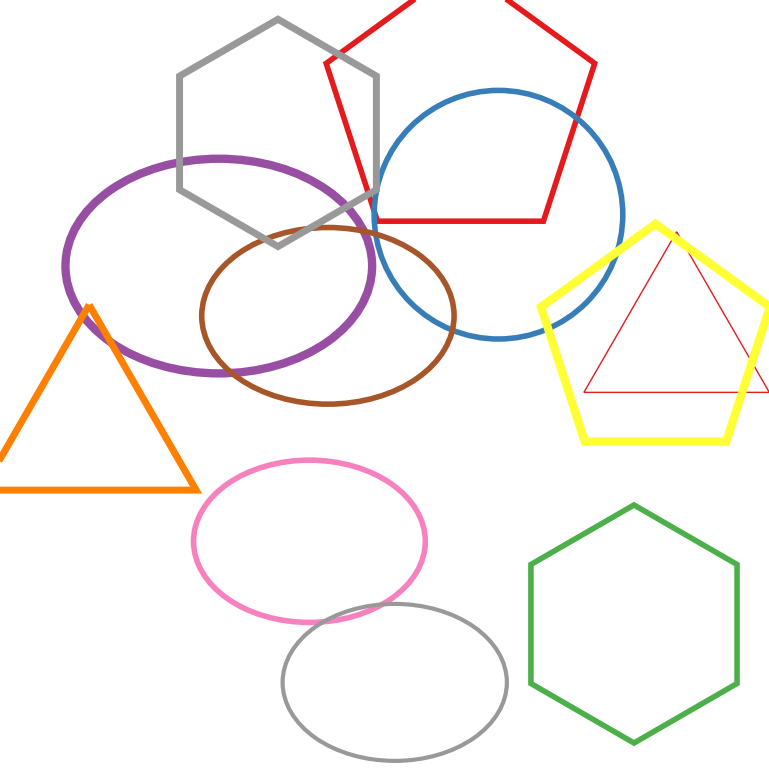[{"shape": "pentagon", "thickness": 2, "radius": 0.92, "center": [0.598, 0.861]}, {"shape": "triangle", "thickness": 0.5, "radius": 0.7, "center": [0.879, 0.56]}, {"shape": "circle", "thickness": 2, "radius": 0.81, "center": [0.647, 0.721]}, {"shape": "hexagon", "thickness": 2, "radius": 0.77, "center": [0.823, 0.19]}, {"shape": "oval", "thickness": 3, "radius": 1.0, "center": [0.284, 0.654]}, {"shape": "triangle", "thickness": 2.5, "radius": 0.8, "center": [0.116, 0.444]}, {"shape": "pentagon", "thickness": 3, "radius": 0.78, "center": [0.851, 0.553]}, {"shape": "oval", "thickness": 2, "radius": 0.82, "center": [0.426, 0.59]}, {"shape": "oval", "thickness": 2, "radius": 0.75, "center": [0.402, 0.297]}, {"shape": "oval", "thickness": 1.5, "radius": 0.73, "center": [0.513, 0.114]}, {"shape": "hexagon", "thickness": 2.5, "radius": 0.74, "center": [0.361, 0.827]}]